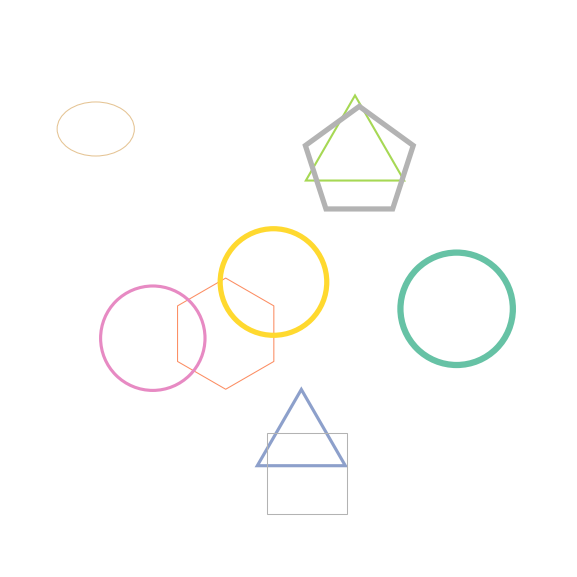[{"shape": "circle", "thickness": 3, "radius": 0.49, "center": [0.791, 0.464]}, {"shape": "hexagon", "thickness": 0.5, "radius": 0.48, "center": [0.391, 0.421]}, {"shape": "triangle", "thickness": 1.5, "radius": 0.44, "center": [0.522, 0.237]}, {"shape": "circle", "thickness": 1.5, "radius": 0.45, "center": [0.265, 0.413]}, {"shape": "triangle", "thickness": 1, "radius": 0.49, "center": [0.615, 0.736]}, {"shape": "circle", "thickness": 2.5, "radius": 0.46, "center": [0.474, 0.511]}, {"shape": "oval", "thickness": 0.5, "radius": 0.33, "center": [0.166, 0.776]}, {"shape": "pentagon", "thickness": 2.5, "radius": 0.49, "center": [0.622, 0.717]}, {"shape": "square", "thickness": 0.5, "radius": 0.35, "center": [0.532, 0.179]}]